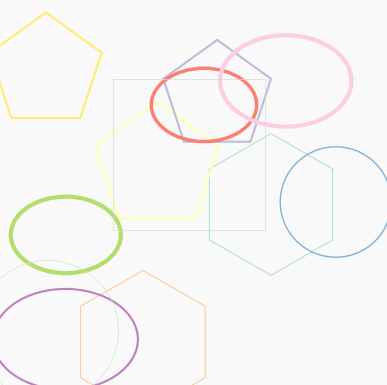[{"shape": "hexagon", "thickness": 0.5, "radius": 0.92, "center": [0.699, 0.469]}, {"shape": "pentagon", "thickness": 1.5, "radius": 0.84, "center": [0.405, 0.569]}, {"shape": "pentagon", "thickness": 1.5, "radius": 0.73, "center": [0.56, 0.75]}, {"shape": "oval", "thickness": 2.5, "radius": 0.68, "center": [0.526, 0.728]}, {"shape": "circle", "thickness": 1, "radius": 0.72, "center": [0.867, 0.475]}, {"shape": "hexagon", "thickness": 0.5, "radius": 0.93, "center": [0.369, 0.112]}, {"shape": "oval", "thickness": 3, "radius": 0.71, "center": [0.17, 0.39]}, {"shape": "oval", "thickness": 3, "radius": 0.85, "center": [0.737, 0.79]}, {"shape": "square", "thickness": 0.5, "radius": 0.98, "center": [0.488, 0.598]}, {"shape": "oval", "thickness": 1.5, "radius": 0.94, "center": [0.169, 0.119]}, {"shape": "circle", "thickness": 0.5, "radius": 0.91, "center": [0.123, 0.141]}, {"shape": "pentagon", "thickness": 1.5, "radius": 0.76, "center": [0.118, 0.816]}]